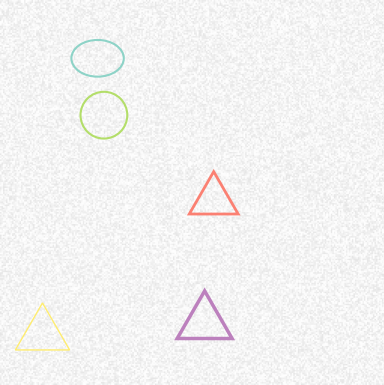[{"shape": "oval", "thickness": 1.5, "radius": 0.34, "center": [0.253, 0.849]}, {"shape": "triangle", "thickness": 2, "radius": 0.37, "center": [0.555, 0.481]}, {"shape": "circle", "thickness": 1.5, "radius": 0.3, "center": [0.27, 0.701]}, {"shape": "triangle", "thickness": 2.5, "radius": 0.41, "center": [0.532, 0.162]}, {"shape": "triangle", "thickness": 1, "radius": 0.41, "center": [0.11, 0.132]}]